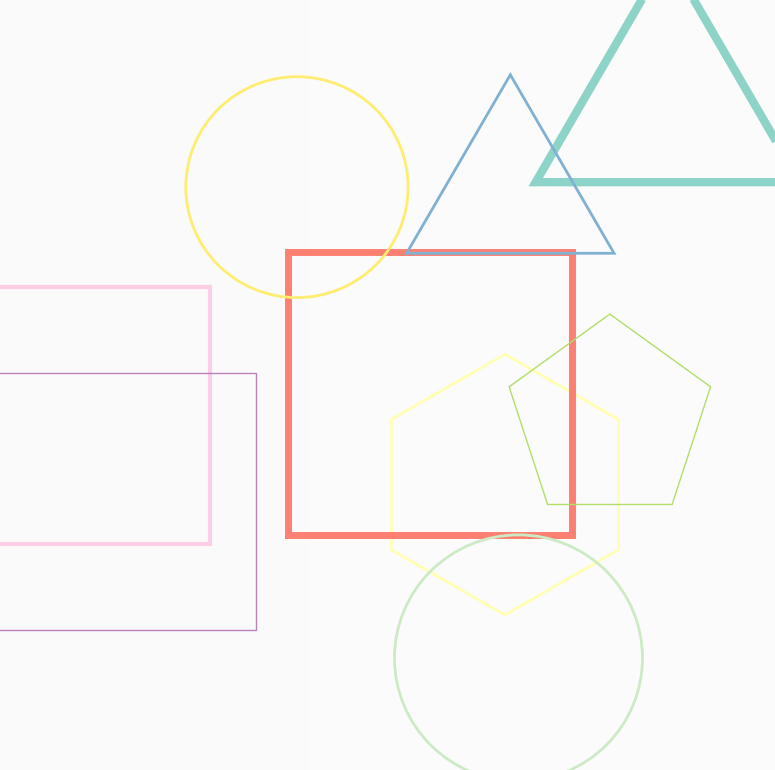[{"shape": "triangle", "thickness": 3, "radius": 0.98, "center": [0.862, 0.862]}, {"shape": "hexagon", "thickness": 1, "radius": 0.85, "center": [0.651, 0.371]}, {"shape": "square", "thickness": 2.5, "radius": 0.92, "center": [0.555, 0.489]}, {"shape": "triangle", "thickness": 1, "radius": 0.77, "center": [0.658, 0.748]}, {"shape": "pentagon", "thickness": 0.5, "radius": 0.68, "center": [0.787, 0.455]}, {"shape": "square", "thickness": 1.5, "radius": 0.84, "center": [0.103, 0.46]}, {"shape": "square", "thickness": 0.5, "radius": 0.83, "center": [0.163, 0.349]}, {"shape": "circle", "thickness": 1, "radius": 0.8, "center": [0.669, 0.145]}, {"shape": "circle", "thickness": 1, "radius": 0.72, "center": [0.383, 0.757]}]